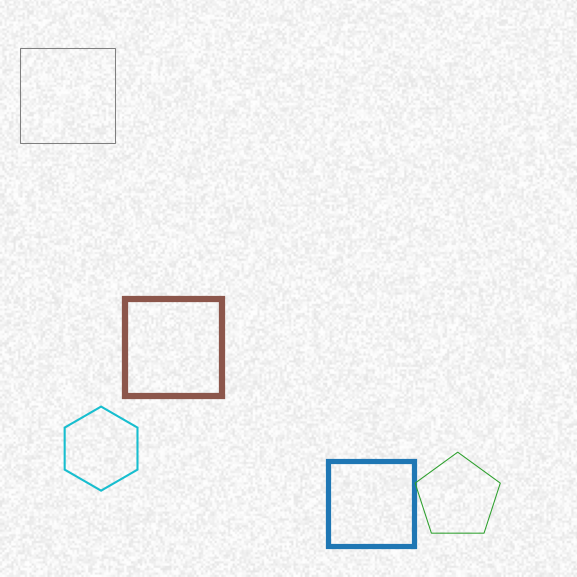[{"shape": "square", "thickness": 2.5, "radius": 0.37, "center": [0.643, 0.127]}, {"shape": "pentagon", "thickness": 0.5, "radius": 0.39, "center": [0.793, 0.139]}, {"shape": "square", "thickness": 3, "radius": 0.42, "center": [0.3, 0.397]}, {"shape": "square", "thickness": 0.5, "radius": 0.41, "center": [0.117, 0.834]}, {"shape": "hexagon", "thickness": 1, "radius": 0.36, "center": [0.175, 0.222]}]